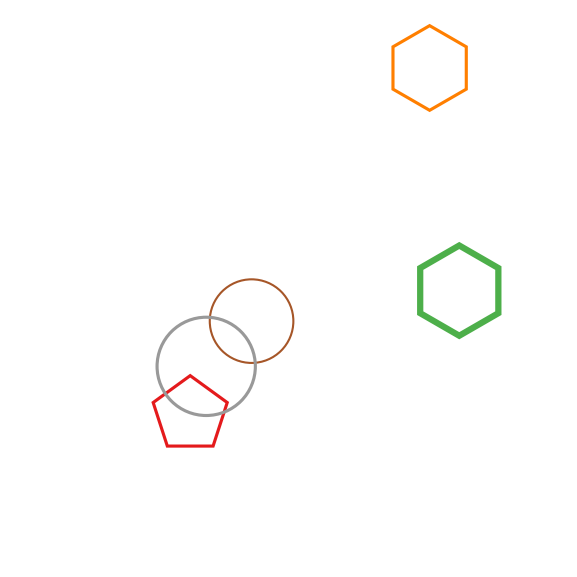[{"shape": "pentagon", "thickness": 1.5, "radius": 0.34, "center": [0.329, 0.281]}, {"shape": "hexagon", "thickness": 3, "radius": 0.39, "center": [0.795, 0.496]}, {"shape": "hexagon", "thickness": 1.5, "radius": 0.37, "center": [0.744, 0.881]}, {"shape": "circle", "thickness": 1, "radius": 0.36, "center": [0.436, 0.443]}, {"shape": "circle", "thickness": 1.5, "radius": 0.43, "center": [0.357, 0.365]}]